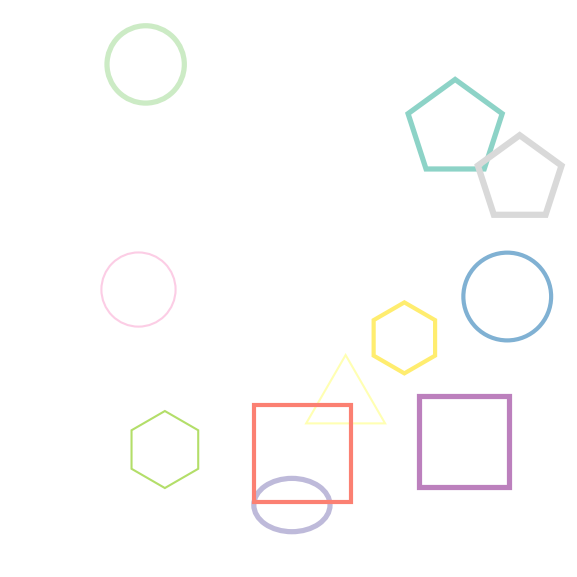[{"shape": "pentagon", "thickness": 2.5, "radius": 0.43, "center": [0.788, 0.776]}, {"shape": "triangle", "thickness": 1, "radius": 0.39, "center": [0.598, 0.305]}, {"shape": "oval", "thickness": 2.5, "radius": 0.33, "center": [0.505, 0.125]}, {"shape": "square", "thickness": 2, "radius": 0.42, "center": [0.524, 0.214]}, {"shape": "circle", "thickness": 2, "radius": 0.38, "center": [0.878, 0.486]}, {"shape": "hexagon", "thickness": 1, "radius": 0.33, "center": [0.286, 0.221]}, {"shape": "circle", "thickness": 1, "radius": 0.32, "center": [0.24, 0.498]}, {"shape": "pentagon", "thickness": 3, "radius": 0.38, "center": [0.9, 0.689]}, {"shape": "square", "thickness": 2.5, "radius": 0.39, "center": [0.804, 0.235]}, {"shape": "circle", "thickness": 2.5, "radius": 0.33, "center": [0.252, 0.888]}, {"shape": "hexagon", "thickness": 2, "radius": 0.31, "center": [0.7, 0.414]}]